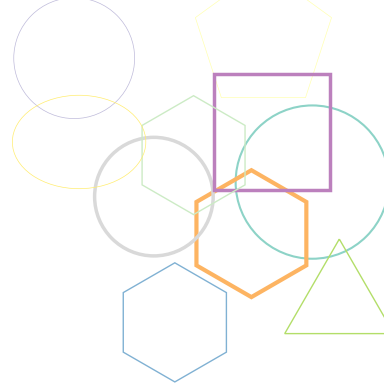[{"shape": "circle", "thickness": 1.5, "radius": 1.0, "center": [0.811, 0.527]}, {"shape": "pentagon", "thickness": 0.5, "radius": 0.93, "center": [0.684, 0.897]}, {"shape": "circle", "thickness": 0.5, "radius": 0.78, "center": [0.193, 0.849]}, {"shape": "hexagon", "thickness": 1, "radius": 0.77, "center": [0.454, 0.163]}, {"shape": "hexagon", "thickness": 3, "radius": 0.82, "center": [0.653, 0.393]}, {"shape": "triangle", "thickness": 1, "radius": 0.82, "center": [0.881, 0.215]}, {"shape": "circle", "thickness": 2.5, "radius": 0.77, "center": [0.4, 0.489]}, {"shape": "square", "thickness": 2.5, "radius": 0.75, "center": [0.707, 0.657]}, {"shape": "hexagon", "thickness": 1, "radius": 0.77, "center": [0.503, 0.597]}, {"shape": "oval", "thickness": 0.5, "radius": 0.87, "center": [0.205, 0.631]}]